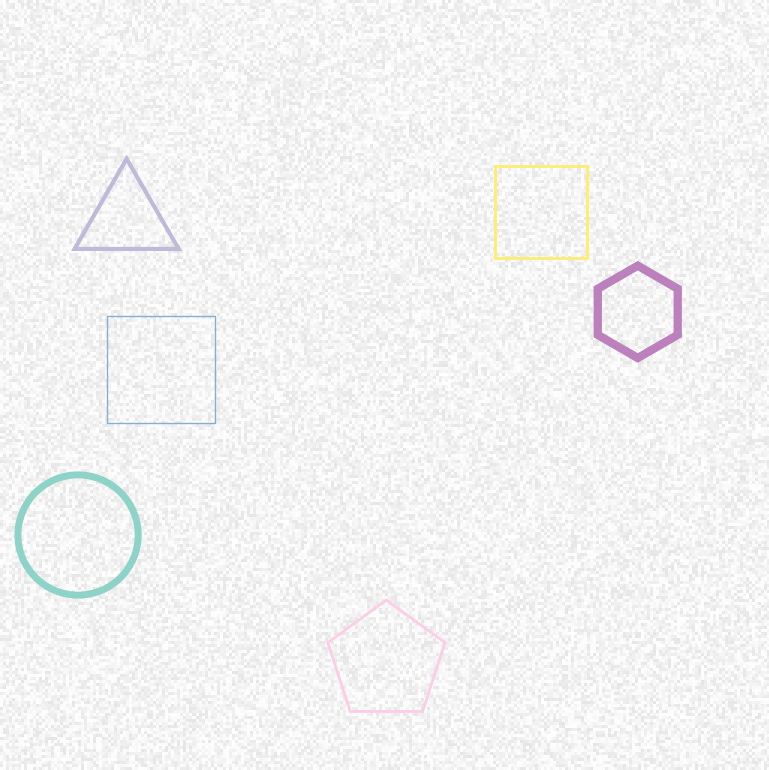[{"shape": "circle", "thickness": 2.5, "radius": 0.39, "center": [0.101, 0.305]}, {"shape": "triangle", "thickness": 1.5, "radius": 0.39, "center": [0.164, 0.716]}, {"shape": "square", "thickness": 0.5, "radius": 0.35, "center": [0.209, 0.52]}, {"shape": "pentagon", "thickness": 1, "radius": 0.4, "center": [0.502, 0.141]}, {"shape": "hexagon", "thickness": 3, "radius": 0.3, "center": [0.828, 0.595]}, {"shape": "square", "thickness": 1, "radius": 0.3, "center": [0.703, 0.725]}]